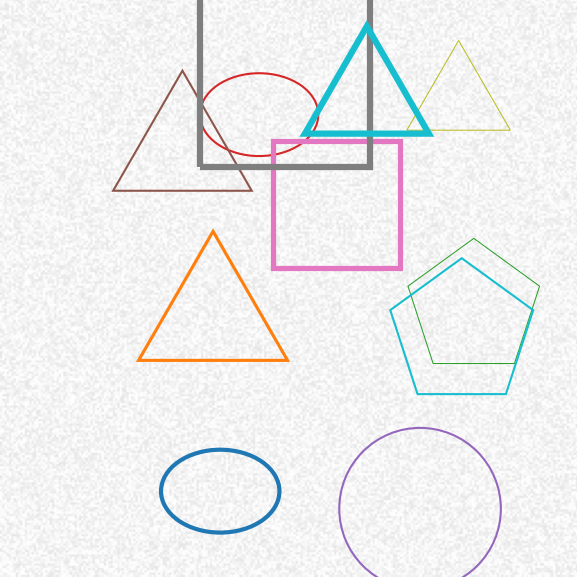[{"shape": "oval", "thickness": 2, "radius": 0.51, "center": [0.381, 0.149]}, {"shape": "triangle", "thickness": 1.5, "radius": 0.74, "center": [0.369, 0.45]}, {"shape": "pentagon", "thickness": 0.5, "radius": 0.6, "center": [0.82, 0.467]}, {"shape": "oval", "thickness": 1, "radius": 0.51, "center": [0.449, 0.801]}, {"shape": "circle", "thickness": 1, "radius": 0.7, "center": [0.727, 0.118]}, {"shape": "triangle", "thickness": 1, "radius": 0.69, "center": [0.316, 0.738]}, {"shape": "square", "thickness": 2.5, "radius": 0.55, "center": [0.583, 0.644]}, {"shape": "square", "thickness": 3, "radius": 0.74, "center": [0.493, 0.858]}, {"shape": "triangle", "thickness": 0.5, "radius": 0.52, "center": [0.794, 0.825]}, {"shape": "pentagon", "thickness": 1, "radius": 0.65, "center": [0.8, 0.422]}, {"shape": "triangle", "thickness": 3, "radius": 0.62, "center": [0.635, 0.83]}]